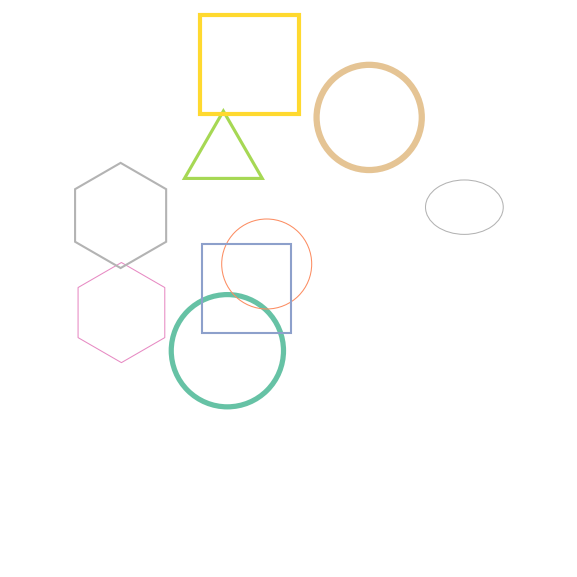[{"shape": "circle", "thickness": 2.5, "radius": 0.49, "center": [0.394, 0.392]}, {"shape": "circle", "thickness": 0.5, "radius": 0.39, "center": [0.462, 0.542]}, {"shape": "square", "thickness": 1, "radius": 0.38, "center": [0.427, 0.5]}, {"shape": "hexagon", "thickness": 0.5, "radius": 0.43, "center": [0.21, 0.458]}, {"shape": "triangle", "thickness": 1.5, "radius": 0.39, "center": [0.387, 0.729]}, {"shape": "square", "thickness": 2, "radius": 0.43, "center": [0.432, 0.888]}, {"shape": "circle", "thickness": 3, "radius": 0.46, "center": [0.639, 0.796]}, {"shape": "oval", "thickness": 0.5, "radius": 0.34, "center": [0.804, 0.64]}, {"shape": "hexagon", "thickness": 1, "radius": 0.46, "center": [0.209, 0.626]}]